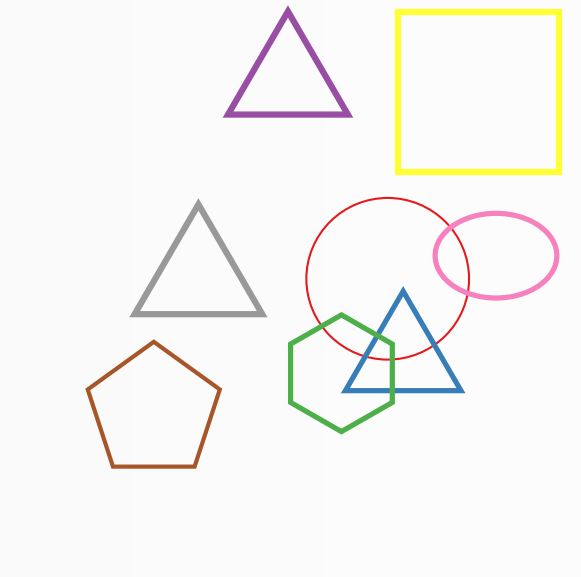[{"shape": "circle", "thickness": 1, "radius": 0.7, "center": [0.667, 0.516]}, {"shape": "triangle", "thickness": 2.5, "radius": 0.57, "center": [0.694, 0.38]}, {"shape": "hexagon", "thickness": 2.5, "radius": 0.51, "center": [0.587, 0.353]}, {"shape": "triangle", "thickness": 3, "radius": 0.6, "center": [0.495, 0.86]}, {"shape": "square", "thickness": 3, "radius": 0.69, "center": [0.823, 0.84]}, {"shape": "pentagon", "thickness": 2, "radius": 0.6, "center": [0.265, 0.288]}, {"shape": "oval", "thickness": 2.5, "radius": 0.52, "center": [0.853, 0.556]}, {"shape": "triangle", "thickness": 3, "radius": 0.63, "center": [0.341, 0.518]}]